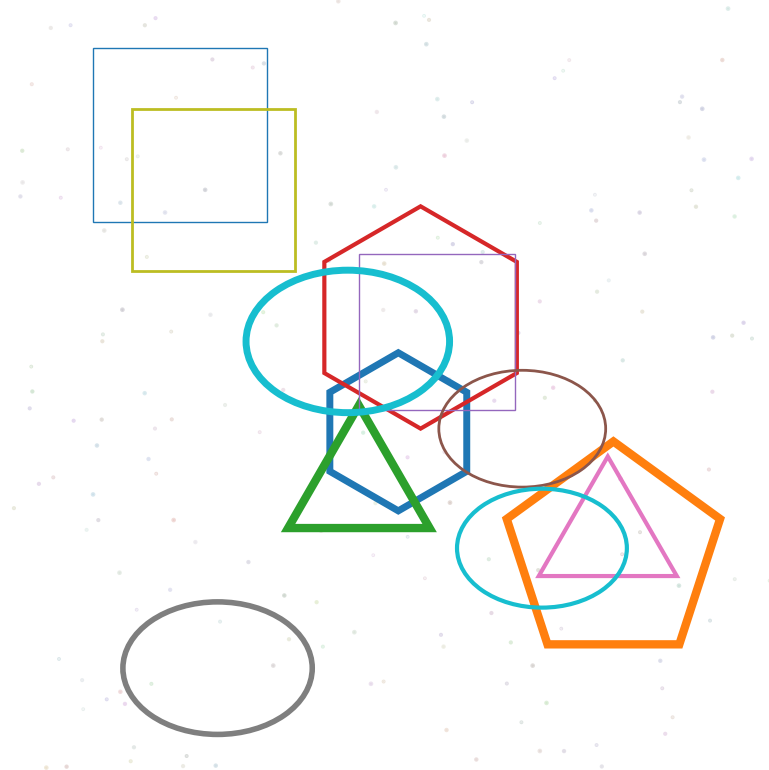[{"shape": "hexagon", "thickness": 2.5, "radius": 0.51, "center": [0.517, 0.439]}, {"shape": "square", "thickness": 0.5, "radius": 0.57, "center": [0.233, 0.825]}, {"shape": "pentagon", "thickness": 3, "radius": 0.73, "center": [0.797, 0.281]}, {"shape": "triangle", "thickness": 3, "radius": 0.53, "center": [0.466, 0.367]}, {"shape": "hexagon", "thickness": 1.5, "radius": 0.72, "center": [0.546, 0.588]}, {"shape": "square", "thickness": 0.5, "radius": 0.51, "center": [0.568, 0.569]}, {"shape": "oval", "thickness": 1, "radius": 0.54, "center": [0.678, 0.443]}, {"shape": "triangle", "thickness": 1.5, "radius": 0.52, "center": [0.789, 0.304]}, {"shape": "oval", "thickness": 2, "radius": 0.61, "center": [0.283, 0.132]}, {"shape": "square", "thickness": 1, "radius": 0.53, "center": [0.277, 0.753]}, {"shape": "oval", "thickness": 2.5, "radius": 0.66, "center": [0.452, 0.557]}, {"shape": "oval", "thickness": 1.5, "radius": 0.55, "center": [0.704, 0.288]}]